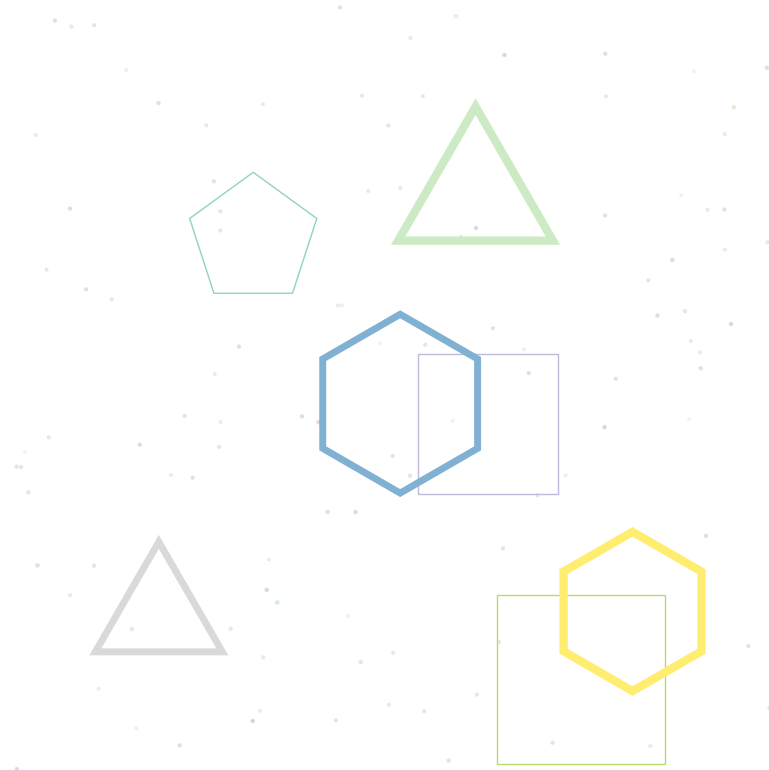[{"shape": "pentagon", "thickness": 0.5, "radius": 0.43, "center": [0.329, 0.689]}, {"shape": "square", "thickness": 0.5, "radius": 0.45, "center": [0.633, 0.45]}, {"shape": "hexagon", "thickness": 2.5, "radius": 0.58, "center": [0.52, 0.476]}, {"shape": "square", "thickness": 0.5, "radius": 0.55, "center": [0.755, 0.117]}, {"shape": "triangle", "thickness": 2.5, "radius": 0.48, "center": [0.206, 0.201]}, {"shape": "triangle", "thickness": 3, "radius": 0.58, "center": [0.618, 0.745]}, {"shape": "hexagon", "thickness": 3, "radius": 0.52, "center": [0.821, 0.206]}]